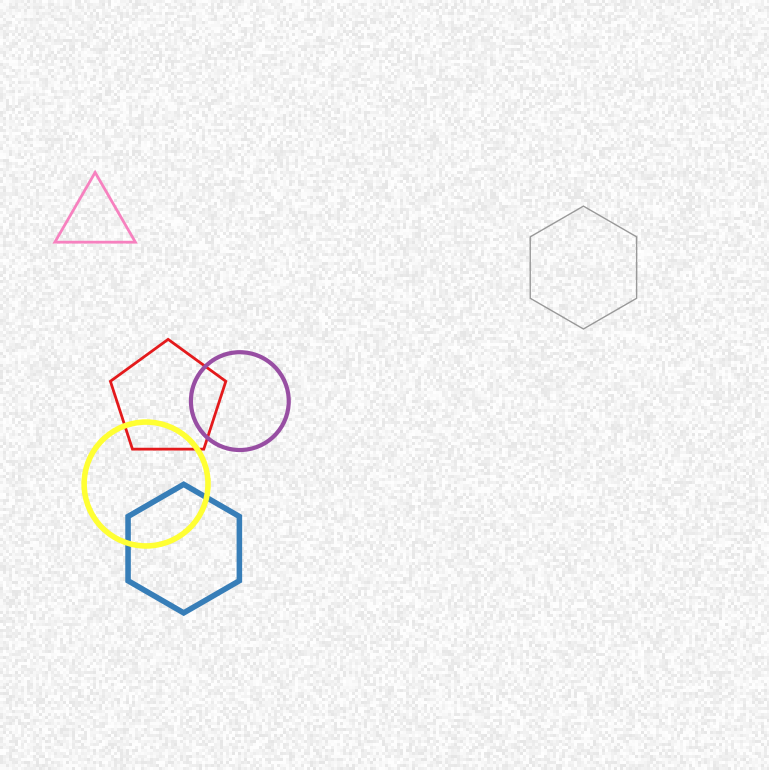[{"shape": "pentagon", "thickness": 1, "radius": 0.39, "center": [0.218, 0.48]}, {"shape": "hexagon", "thickness": 2, "radius": 0.42, "center": [0.239, 0.288]}, {"shape": "circle", "thickness": 1.5, "radius": 0.32, "center": [0.311, 0.479]}, {"shape": "circle", "thickness": 2, "radius": 0.4, "center": [0.19, 0.371]}, {"shape": "triangle", "thickness": 1, "radius": 0.3, "center": [0.124, 0.716]}, {"shape": "hexagon", "thickness": 0.5, "radius": 0.4, "center": [0.758, 0.653]}]